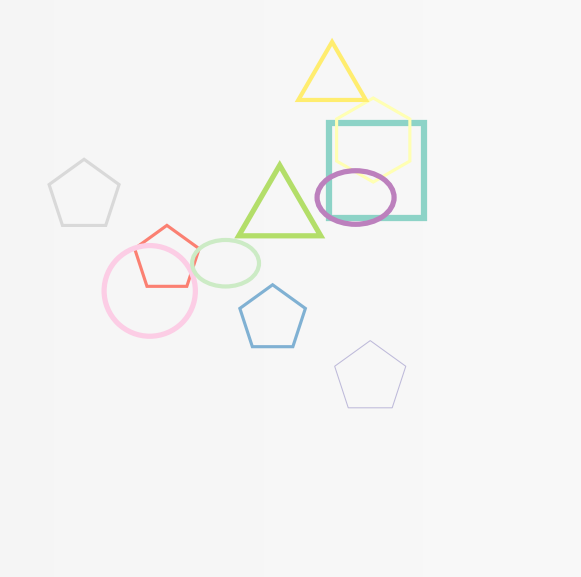[{"shape": "square", "thickness": 3, "radius": 0.41, "center": [0.647, 0.704]}, {"shape": "hexagon", "thickness": 1.5, "radius": 0.36, "center": [0.642, 0.757]}, {"shape": "pentagon", "thickness": 0.5, "radius": 0.32, "center": [0.637, 0.345]}, {"shape": "pentagon", "thickness": 1.5, "radius": 0.29, "center": [0.287, 0.551]}, {"shape": "pentagon", "thickness": 1.5, "radius": 0.3, "center": [0.469, 0.447]}, {"shape": "triangle", "thickness": 2.5, "radius": 0.41, "center": [0.481, 0.632]}, {"shape": "circle", "thickness": 2.5, "radius": 0.39, "center": [0.258, 0.495]}, {"shape": "pentagon", "thickness": 1.5, "radius": 0.32, "center": [0.145, 0.66]}, {"shape": "oval", "thickness": 2.5, "radius": 0.33, "center": [0.612, 0.657]}, {"shape": "oval", "thickness": 2, "radius": 0.29, "center": [0.388, 0.543]}, {"shape": "triangle", "thickness": 2, "radius": 0.34, "center": [0.571, 0.86]}]